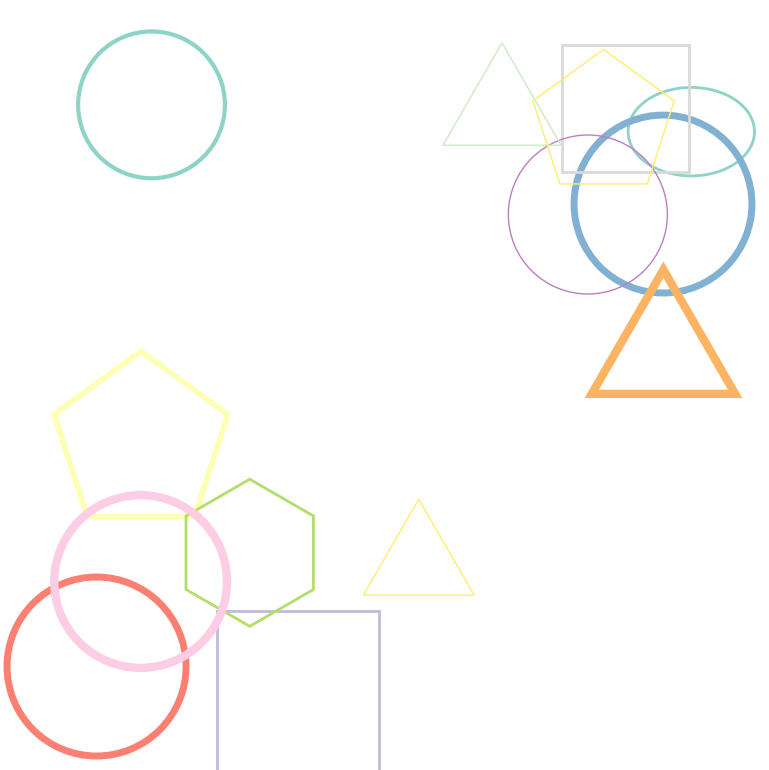[{"shape": "oval", "thickness": 1, "radius": 0.41, "center": [0.898, 0.829]}, {"shape": "circle", "thickness": 1.5, "radius": 0.48, "center": [0.197, 0.864]}, {"shape": "pentagon", "thickness": 2, "radius": 0.59, "center": [0.183, 0.425]}, {"shape": "square", "thickness": 1, "radius": 0.53, "center": [0.387, 0.101]}, {"shape": "circle", "thickness": 2.5, "radius": 0.58, "center": [0.125, 0.134]}, {"shape": "circle", "thickness": 2.5, "radius": 0.58, "center": [0.861, 0.735]}, {"shape": "triangle", "thickness": 3, "radius": 0.54, "center": [0.862, 0.542]}, {"shape": "hexagon", "thickness": 1, "radius": 0.48, "center": [0.324, 0.282]}, {"shape": "circle", "thickness": 3, "radius": 0.56, "center": [0.183, 0.245]}, {"shape": "square", "thickness": 1, "radius": 0.41, "center": [0.812, 0.859]}, {"shape": "circle", "thickness": 0.5, "radius": 0.52, "center": [0.763, 0.721]}, {"shape": "triangle", "thickness": 0.5, "radius": 0.44, "center": [0.652, 0.856]}, {"shape": "pentagon", "thickness": 0.5, "radius": 0.48, "center": [0.784, 0.839]}, {"shape": "triangle", "thickness": 0.5, "radius": 0.42, "center": [0.544, 0.269]}]